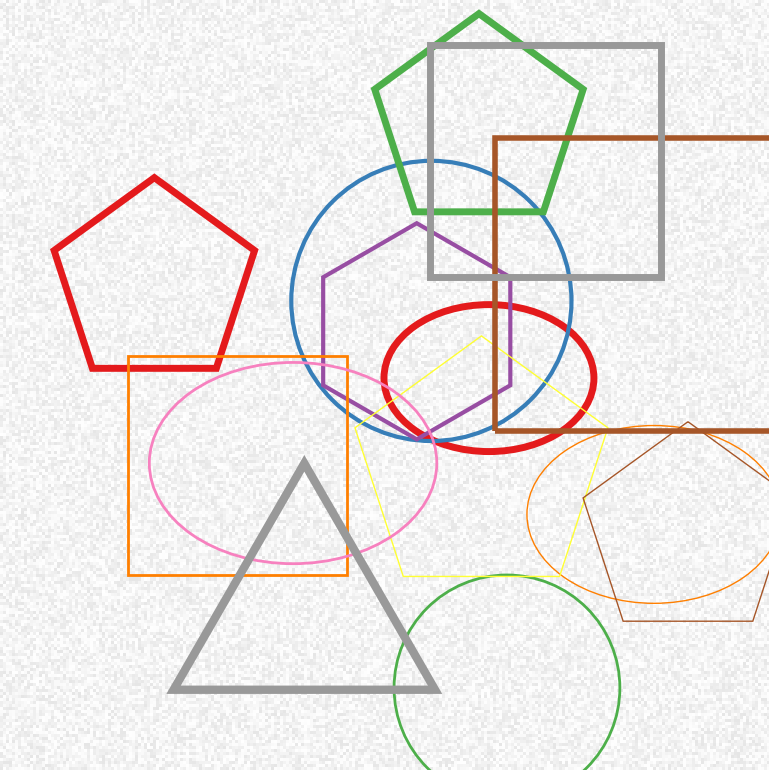[{"shape": "oval", "thickness": 2.5, "radius": 0.68, "center": [0.635, 0.509]}, {"shape": "pentagon", "thickness": 2.5, "radius": 0.68, "center": [0.2, 0.632]}, {"shape": "circle", "thickness": 1.5, "radius": 0.91, "center": [0.56, 0.609]}, {"shape": "circle", "thickness": 1, "radius": 0.73, "center": [0.658, 0.107]}, {"shape": "pentagon", "thickness": 2.5, "radius": 0.71, "center": [0.622, 0.84]}, {"shape": "hexagon", "thickness": 1.5, "radius": 0.7, "center": [0.541, 0.57]}, {"shape": "square", "thickness": 1, "radius": 0.71, "center": [0.309, 0.396]}, {"shape": "oval", "thickness": 0.5, "radius": 0.82, "center": [0.849, 0.332]}, {"shape": "pentagon", "thickness": 0.5, "radius": 0.86, "center": [0.625, 0.391]}, {"shape": "square", "thickness": 2, "radius": 0.95, "center": [0.834, 0.631]}, {"shape": "pentagon", "thickness": 0.5, "radius": 0.72, "center": [0.893, 0.309]}, {"shape": "oval", "thickness": 1, "radius": 0.93, "center": [0.381, 0.399]}, {"shape": "triangle", "thickness": 3, "radius": 0.98, "center": [0.395, 0.202]}, {"shape": "square", "thickness": 2.5, "radius": 0.75, "center": [0.709, 0.791]}]